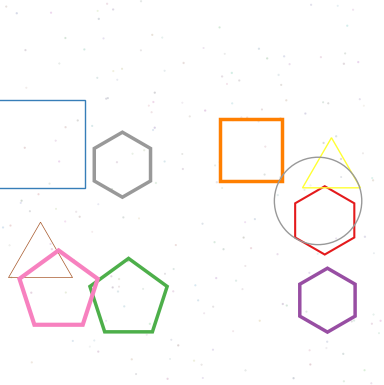[{"shape": "hexagon", "thickness": 1.5, "radius": 0.44, "center": [0.843, 0.428]}, {"shape": "square", "thickness": 1, "radius": 0.57, "center": [0.107, 0.627]}, {"shape": "pentagon", "thickness": 2.5, "radius": 0.53, "center": [0.334, 0.223]}, {"shape": "hexagon", "thickness": 2.5, "radius": 0.41, "center": [0.851, 0.22]}, {"shape": "square", "thickness": 2.5, "radius": 0.4, "center": [0.653, 0.611]}, {"shape": "triangle", "thickness": 1, "radius": 0.43, "center": [0.861, 0.556]}, {"shape": "triangle", "thickness": 0.5, "radius": 0.48, "center": [0.105, 0.327]}, {"shape": "pentagon", "thickness": 3, "radius": 0.53, "center": [0.152, 0.243]}, {"shape": "hexagon", "thickness": 2.5, "radius": 0.42, "center": [0.318, 0.572]}, {"shape": "circle", "thickness": 1, "radius": 0.57, "center": [0.826, 0.478]}]